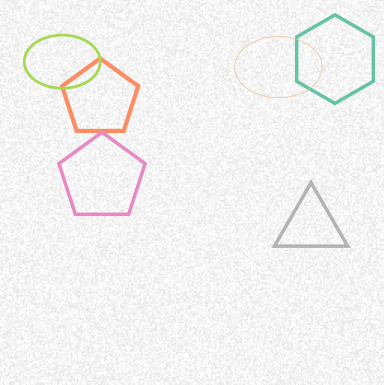[{"shape": "hexagon", "thickness": 2.5, "radius": 0.58, "center": [0.87, 0.846]}, {"shape": "pentagon", "thickness": 3, "radius": 0.52, "center": [0.26, 0.744]}, {"shape": "pentagon", "thickness": 2.5, "radius": 0.59, "center": [0.265, 0.539]}, {"shape": "oval", "thickness": 2, "radius": 0.49, "center": [0.162, 0.84]}, {"shape": "oval", "thickness": 0.5, "radius": 0.57, "center": [0.723, 0.826]}, {"shape": "triangle", "thickness": 2.5, "radius": 0.55, "center": [0.808, 0.416]}]